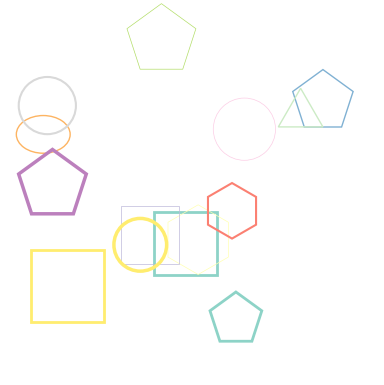[{"shape": "square", "thickness": 2, "radius": 0.41, "center": [0.482, 0.368]}, {"shape": "pentagon", "thickness": 2, "radius": 0.35, "center": [0.613, 0.171]}, {"shape": "hexagon", "thickness": 0.5, "radius": 0.45, "center": [0.515, 0.377]}, {"shape": "square", "thickness": 0.5, "radius": 0.38, "center": [0.391, 0.39]}, {"shape": "hexagon", "thickness": 1.5, "radius": 0.36, "center": [0.603, 0.452]}, {"shape": "pentagon", "thickness": 1, "radius": 0.41, "center": [0.839, 0.737]}, {"shape": "oval", "thickness": 1, "radius": 0.35, "center": [0.112, 0.651]}, {"shape": "pentagon", "thickness": 0.5, "radius": 0.47, "center": [0.419, 0.896]}, {"shape": "circle", "thickness": 0.5, "radius": 0.4, "center": [0.635, 0.664]}, {"shape": "circle", "thickness": 1.5, "radius": 0.37, "center": [0.123, 0.726]}, {"shape": "pentagon", "thickness": 2.5, "radius": 0.46, "center": [0.136, 0.519]}, {"shape": "triangle", "thickness": 1, "radius": 0.33, "center": [0.781, 0.704]}, {"shape": "circle", "thickness": 2.5, "radius": 0.34, "center": [0.364, 0.364]}, {"shape": "square", "thickness": 2, "radius": 0.47, "center": [0.175, 0.257]}]